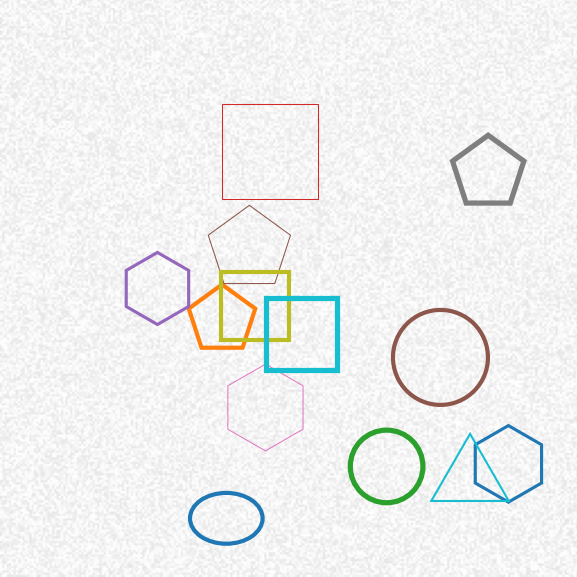[{"shape": "oval", "thickness": 2, "radius": 0.31, "center": [0.392, 0.102]}, {"shape": "hexagon", "thickness": 1.5, "radius": 0.33, "center": [0.88, 0.196]}, {"shape": "pentagon", "thickness": 2, "radius": 0.3, "center": [0.384, 0.446]}, {"shape": "circle", "thickness": 2.5, "radius": 0.31, "center": [0.669, 0.191]}, {"shape": "square", "thickness": 0.5, "radius": 0.41, "center": [0.467, 0.736]}, {"shape": "hexagon", "thickness": 1.5, "radius": 0.31, "center": [0.273, 0.5]}, {"shape": "circle", "thickness": 2, "radius": 0.41, "center": [0.763, 0.38]}, {"shape": "pentagon", "thickness": 0.5, "radius": 0.37, "center": [0.432, 0.569]}, {"shape": "hexagon", "thickness": 0.5, "radius": 0.38, "center": [0.46, 0.293]}, {"shape": "pentagon", "thickness": 2.5, "radius": 0.32, "center": [0.845, 0.7]}, {"shape": "square", "thickness": 2, "radius": 0.3, "center": [0.441, 0.469]}, {"shape": "square", "thickness": 2.5, "radius": 0.31, "center": [0.522, 0.421]}, {"shape": "triangle", "thickness": 1, "radius": 0.39, "center": [0.814, 0.17]}]